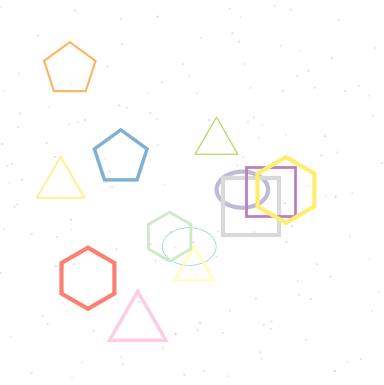[{"shape": "oval", "thickness": 0.5, "radius": 0.35, "center": [0.491, 0.36]}, {"shape": "triangle", "thickness": 1.5, "radius": 0.29, "center": [0.504, 0.301]}, {"shape": "oval", "thickness": 3, "radius": 0.33, "center": [0.63, 0.507]}, {"shape": "hexagon", "thickness": 3, "radius": 0.4, "center": [0.228, 0.277]}, {"shape": "pentagon", "thickness": 2.5, "radius": 0.36, "center": [0.314, 0.591]}, {"shape": "pentagon", "thickness": 1.5, "radius": 0.35, "center": [0.181, 0.82]}, {"shape": "triangle", "thickness": 1, "radius": 0.32, "center": [0.562, 0.631]}, {"shape": "triangle", "thickness": 2.5, "radius": 0.42, "center": [0.358, 0.158]}, {"shape": "square", "thickness": 3, "radius": 0.36, "center": [0.652, 0.464]}, {"shape": "square", "thickness": 2, "radius": 0.32, "center": [0.703, 0.502]}, {"shape": "hexagon", "thickness": 2, "radius": 0.32, "center": [0.441, 0.385]}, {"shape": "triangle", "thickness": 1, "radius": 0.36, "center": [0.158, 0.522]}, {"shape": "hexagon", "thickness": 3, "radius": 0.43, "center": [0.743, 0.507]}]